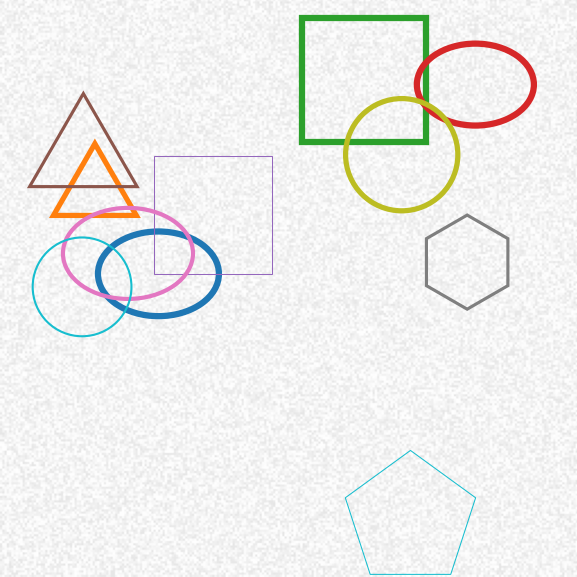[{"shape": "oval", "thickness": 3, "radius": 0.52, "center": [0.274, 0.525]}, {"shape": "triangle", "thickness": 2.5, "radius": 0.41, "center": [0.164, 0.667]}, {"shape": "square", "thickness": 3, "radius": 0.54, "center": [0.631, 0.86]}, {"shape": "oval", "thickness": 3, "radius": 0.51, "center": [0.823, 0.853]}, {"shape": "square", "thickness": 0.5, "radius": 0.51, "center": [0.368, 0.626]}, {"shape": "triangle", "thickness": 1.5, "radius": 0.54, "center": [0.144, 0.73]}, {"shape": "oval", "thickness": 2, "radius": 0.56, "center": [0.222, 0.56]}, {"shape": "hexagon", "thickness": 1.5, "radius": 0.41, "center": [0.809, 0.545]}, {"shape": "circle", "thickness": 2.5, "radius": 0.49, "center": [0.696, 0.731]}, {"shape": "pentagon", "thickness": 0.5, "radius": 0.59, "center": [0.711, 0.101]}, {"shape": "circle", "thickness": 1, "radius": 0.43, "center": [0.142, 0.502]}]